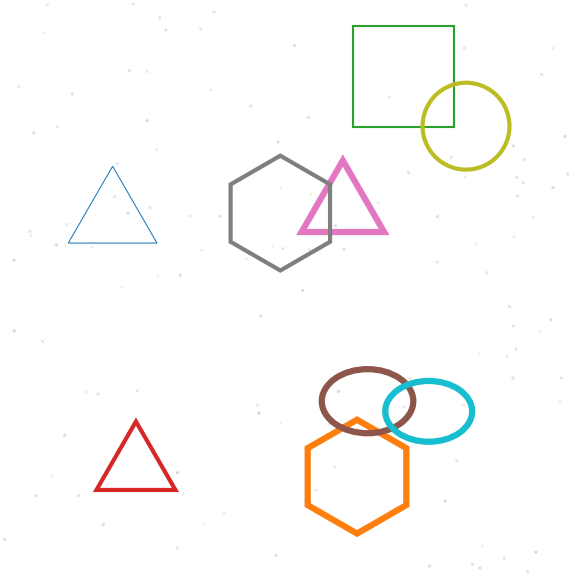[{"shape": "triangle", "thickness": 0.5, "radius": 0.44, "center": [0.195, 0.623]}, {"shape": "hexagon", "thickness": 3, "radius": 0.49, "center": [0.618, 0.174]}, {"shape": "square", "thickness": 1, "radius": 0.44, "center": [0.699, 0.866]}, {"shape": "triangle", "thickness": 2, "radius": 0.39, "center": [0.235, 0.19]}, {"shape": "oval", "thickness": 3, "radius": 0.4, "center": [0.636, 0.304]}, {"shape": "triangle", "thickness": 3, "radius": 0.41, "center": [0.594, 0.639]}, {"shape": "hexagon", "thickness": 2, "radius": 0.5, "center": [0.485, 0.63]}, {"shape": "circle", "thickness": 2, "radius": 0.38, "center": [0.807, 0.781]}, {"shape": "oval", "thickness": 3, "radius": 0.38, "center": [0.742, 0.287]}]